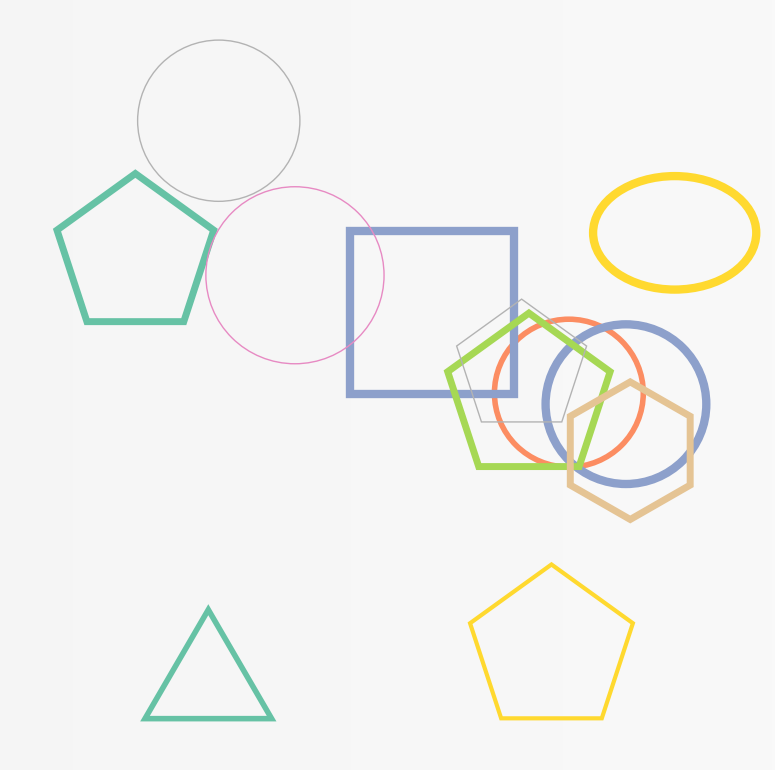[{"shape": "triangle", "thickness": 2, "radius": 0.47, "center": [0.269, 0.114]}, {"shape": "pentagon", "thickness": 2.5, "radius": 0.53, "center": [0.175, 0.668]}, {"shape": "circle", "thickness": 2, "radius": 0.48, "center": [0.734, 0.489]}, {"shape": "square", "thickness": 3, "radius": 0.53, "center": [0.557, 0.594]}, {"shape": "circle", "thickness": 3, "radius": 0.52, "center": [0.808, 0.475]}, {"shape": "circle", "thickness": 0.5, "radius": 0.57, "center": [0.381, 0.643]}, {"shape": "pentagon", "thickness": 2.5, "radius": 0.55, "center": [0.682, 0.483]}, {"shape": "oval", "thickness": 3, "radius": 0.53, "center": [0.871, 0.698]}, {"shape": "pentagon", "thickness": 1.5, "radius": 0.55, "center": [0.712, 0.156]}, {"shape": "hexagon", "thickness": 2.5, "radius": 0.45, "center": [0.813, 0.415]}, {"shape": "circle", "thickness": 0.5, "radius": 0.52, "center": [0.282, 0.843]}, {"shape": "pentagon", "thickness": 0.5, "radius": 0.44, "center": [0.673, 0.523]}]